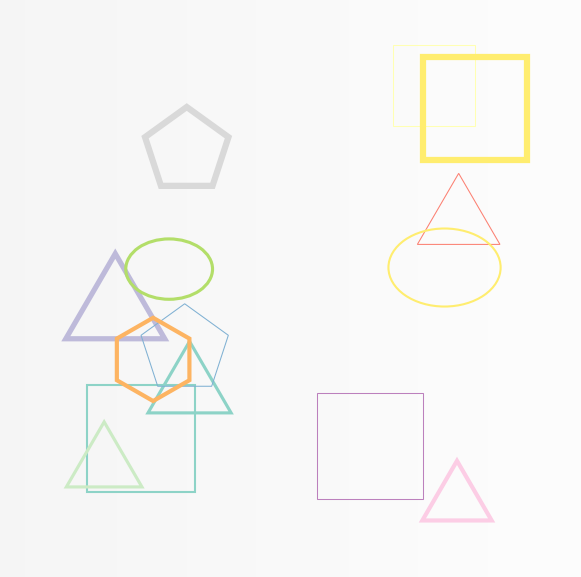[{"shape": "triangle", "thickness": 1.5, "radius": 0.41, "center": [0.326, 0.325]}, {"shape": "square", "thickness": 1, "radius": 0.46, "center": [0.242, 0.24]}, {"shape": "square", "thickness": 0.5, "radius": 0.35, "center": [0.746, 0.851]}, {"shape": "triangle", "thickness": 2.5, "radius": 0.49, "center": [0.198, 0.462]}, {"shape": "triangle", "thickness": 0.5, "radius": 0.41, "center": [0.789, 0.617]}, {"shape": "pentagon", "thickness": 0.5, "radius": 0.39, "center": [0.318, 0.394]}, {"shape": "hexagon", "thickness": 2, "radius": 0.36, "center": [0.263, 0.377]}, {"shape": "oval", "thickness": 1.5, "radius": 0.37, "center": [0.291, 0.533]}, {"shape": "triangle", "thickness": 2, "radius": 0.34, "center": [0.786, 0.132]}, {"shape": "pentagon", "thickness": 3, "radius": 0.38, "center": [0.321, 0.738]}, {"shape": "square", "thickness": 0.5, "radius": 0.46, "center": [0.636, 0.227]}, {"shape": "triangle", "thickness": 1.5, "radius": 0.38, "center": [0.179, 0.193]}, {"shape": "square", "thickness": 3, "radius": 0.45, "center": [0.818, 0.811]}, {"shape": "oval", "thickness": 1, "radius": 0.48, "center": [0.765, 0.536]}]